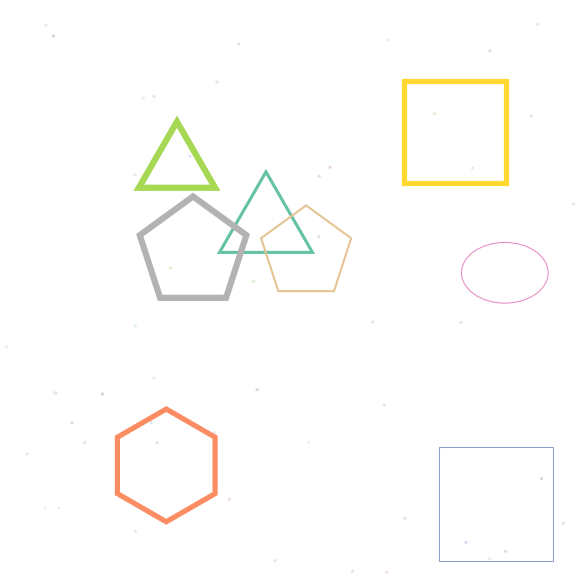[{"shape": "triangle", "thickness": 1.5, "radius": 0.46, "center": [0.461, 0.609]}, {"shape": "hexagon", "thickness": 2.5, "radius": 0.49, "center": [0.288, 0.193]}, {"shape": "square", "thickness": 0.5, "radius": 0.49, "center": [0.859, 0.126]}, {"shape": "oval", "thickness": 0.5, "radius": 0.38, "center": [0.874, 0.527]}, {"shape": "triangle", "thickness": 3, "radius": 0.38, "center": [0.306, 0.712]}, {"shape": "square", "thickness": 2.5, "radius": 0.44, "center": [0.787, 0.77]}, {"shape": "pentagon", "thickness": 1, "radius": 0.41, "center": [0.53, 0.561]}, {"shape": "pentagon", "thickness": 3, "radius": 0.49, "center": [0.334, 0.562]}]